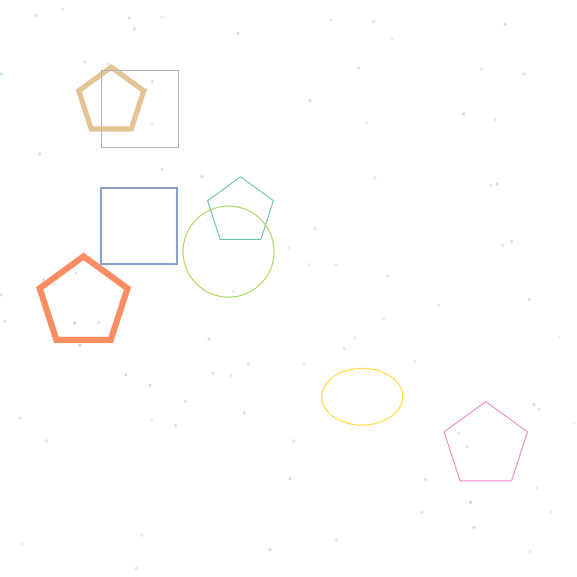[{"shape": "pentagon", "thickness": 0.5, "radius": 0.3, "center": [0.416, 0.633]}, {"shape": "pentagon", "thickness": 3, "radius": 0.4, "center": [0.145, 0.475]}, {"shape": "square", "thickness": 1, "radius": 0.33, "center": [0.24, 0.608]}, {"shape": "pentagon", "thickness": 0.5, "radius": 0.38, "center": [0.841, 0.228]}, {"shape": "circle", "thickness": 0.5, "radius": 0.39, "center": [0.396, 0.563]}, {"shape": "oval", "thickness": 0.5, "radius": 0.35, "center": [0.627, 0.312]}, {"shape": "pentagon", "thickness": 2.5, "radius": 0.3, "center": [0.193, 0.824]}, {"shape": "square", "thickness": 0.5, "radius": 0.33, "center": [0.241, 0.811]}]